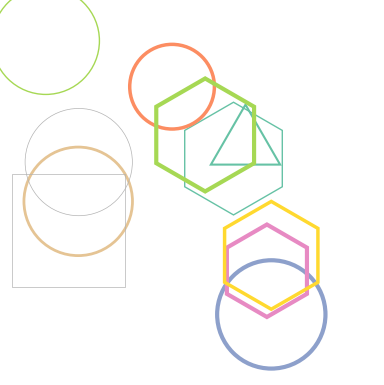[{"shape": "triangle", "thickness": 1.5, "radius": 0.52, "center": [0.638, 0.624]}, {"shape": "hexagon", "thickness": 1, "radius": 0.73, "center": [0.607, 0.588]}, {"shape": "circle", "thickness": 2.5, "radius": 0.55, "center": [0.447, 0.775]}, {"shape": "circle", "thickness": 3, "radius": 0.7, "center": [0.705, 0.183]}, {"shape": "hexagon", "thickness": 3, "radius": 0.6, "center": [0.693, 0.297]}, {"shape": "circle", "thickness": 1, "radius": 0.7, "center": [0.119, 0.894]}, {"shape": "hexagon", "thickness": 3, "radius": 0.73, "center": [0.533, 0.649]}, {"shape": "hexagon", "thickness": 2.5, "radius": 0.7, "center": [0.705, 0.337]}, {"shape": "circle", "thickness": 2, "radius": 0.7, "center": [0.203, 0.477]}, {"shape": "circle", "thickness": 0.5, "radius": 0.7, "center": [0.205, 0.579]}, {"shape": "square", "thickness": 0.5, "radius": 0.74, "center": [0.179, 0.402]}]